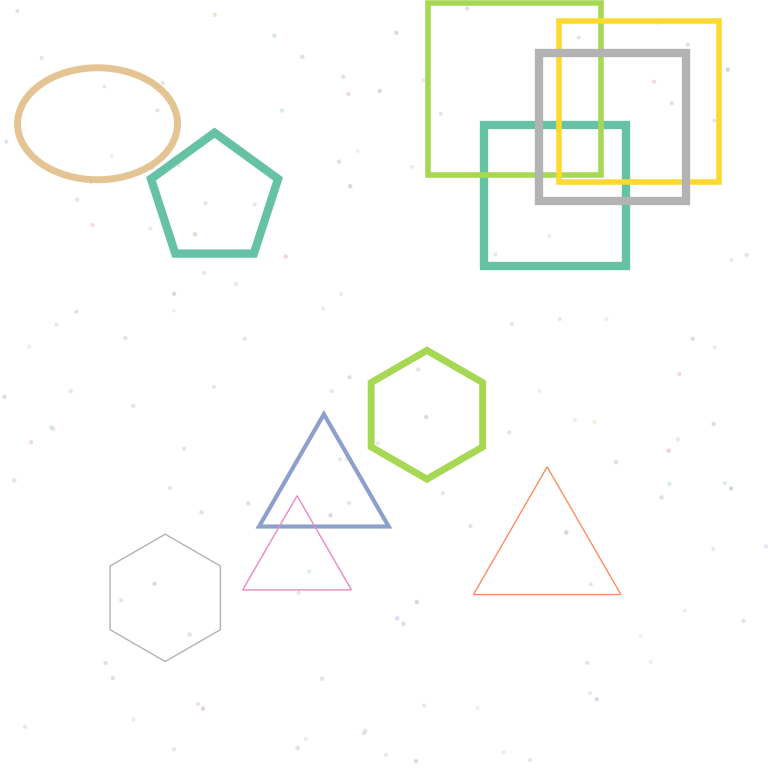[{"shape": "pentagon", "thickness": 3, "radius": 0.43, "center": [0.279, 0.741]}, {"shape": "square", "thickness": 3, "radius": 0.46, "center": [0.721, 0.746]}, {"shape": "triangle", "thickness": 0.5, "radius": 0.55, "center": [0.711, 0.283]}, {"shape": "triangle", "thickness": 1.5, "radius": 0.49, "center": [0.421, 0.365]}, {"shape": "triangle", "thickness": 0.5, "radius": 0.41, "center": [0.386, 0.275]}, {"shape": "hexagon", "thickness": 2.5, "radius": 0.42, "center": [0.554, 0.461]}, {"shape": "square", "thickness": 2, "radius": 0.56, "center": [0.668, 0.885]}, {"shape": "square", "thickness": 2, "radius": 0.52, "center": [0.83, 0.868]}, {"shape": "oval", "thickness": 2.5, "radius": 0.52, "center": [0.127, 0.839]}, {"shape": "hexagon", "thickness": 0.5, "radius": 0.41, "center": [0.215, 0.224]}, {"shape": "square", "thickness": 3, "radius": 0.48, "center": [0.796, 0.835]}]